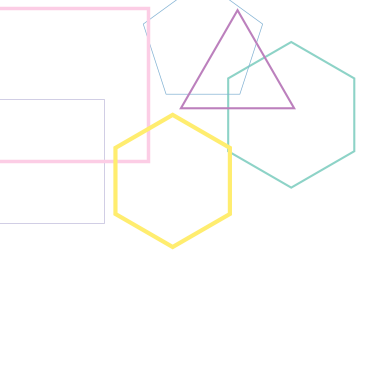[{"shape": "hexagon", "thickness": 1.5, "radius": 0.95, "center": [0.756, 0.702]}, {"shape": "square", "thickness": 0.5, "radius": 0.8, "center": [0.109, 0.583]}, {"shape": "pentagon", "thickness": 0.5, "radius": 0.81, "center": [0.527, 0.887]}, {"shape": "square", "thickness": 2.5, "radius": 0.99, "center": [0.186, 0.78]}, {"shape": "triangle", "thickness": 1.5, "radius": 0.85, "center": [0.617, 0.804]}, {"shape": "hexagon", "thickness": 3, "radius": 0.86, "center": [0.449, 0.53]}]